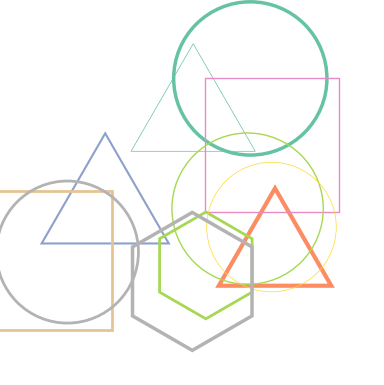[{"shape": "circle", "thickness": 2.5, "radius": 1.0, "center": [0.65, 0.796]}, {"shape": "triangle", "thickness": 0.5, "radius": 0.93, "center": [0.502, 0.7]}, {"shape": "triangle", "thickness": 3, "radius": 0.84, "center": [0.714, 0.342]}, {"shape": "triangle", "thickness": 1.5, "radius": 0.95, "center": [0.273, 0.463]}, {"shape": "square", "thickness": 1, "radius": 0.87, "center": [0.706, 0.624]}, {"shape": "hexagon", "thickness": 2, "radius": 0.69, "center": [0.535, 0.311]}, {"shape": "circle", "thickness": 1, "radius": 0.98, "center": [0.643, 0.458]}, {"shape": "circle", "thickness": 0.5, "radius": 0.84, "center": [0.705, 0.41]}, {"shape": "square", "thickness": 2, "radius": 0.91, "center": [0.109, 0.323]}, {"shape": "hexagon", "thickness": 2.5, "radius": 0.9, "center": [0.499, 0.269]}, {"shape": "circle", "thickness": 2, "radius": 0.92, "center": [0.175, 0.345]}]